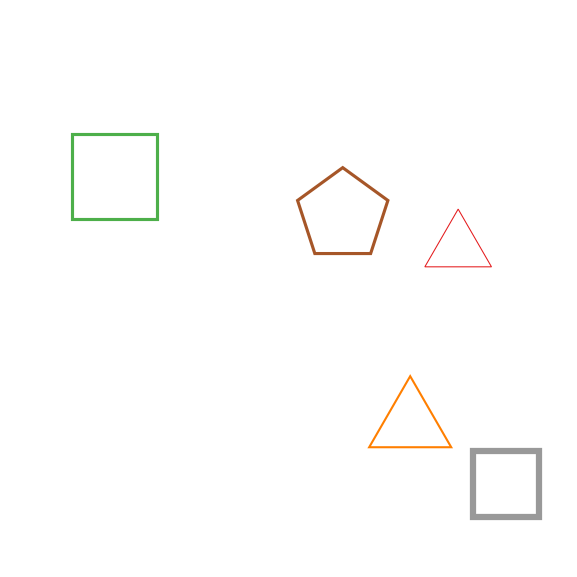[{"shape": "triangle", "thickness": 0.5, "radius": 0.33, "center": [0.793, 0.57]}, {"shape": "square", "thickness": 1.5, "radius": 0.37, "center": [0.198, 0.693]}, {"shape": "triangle", "thickness": 1, "radius": 0.41, "center": [0.71, 0.266]}, {"shape": "pentagon", "thickness": 1.5, "radius": 0.41, "center": [0.593, 0.627]}, {"shape": "square", "thickness": 3, "radius": 0.29, "center": [0.877, 0.161]}]